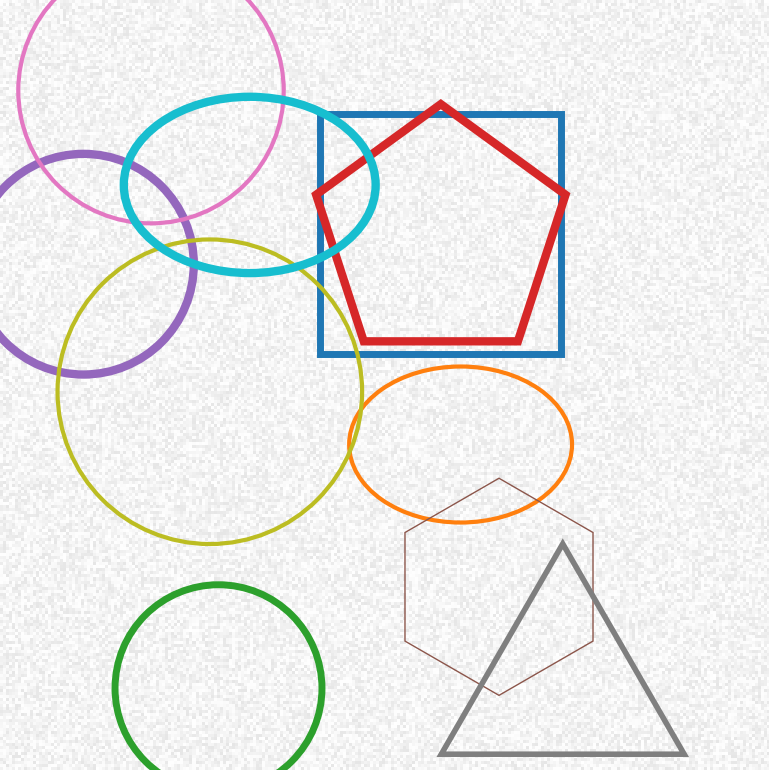[{"shape": "square", "thickness": 2.5, "radius": 0.78, "center": [0.572, 0.696]}, {"shape": "oval", "thickness": 1.5, "radius": 0.72, "center": [0.598, 0.423]}, {"shape": "circle", "thickness": 2.5, "radius": 0.67, "center": [0.284, 0.106]}, {"shape": "pentagon", "thickness": 3, "radius": 0.85, "center": [0.572, 0.694]}, {"shape": "circle", "thickness": 3, "radius": 0.72, "center": [0.108, 0.657]}, {"shape": "hexagon", "thickness": 0.5, "radius": 0.7, "center": [0.648, 0.238]}, {"shape": "circle", "thickness": 1.5, "radius": 0.86, "center": [0.196, 0.882]}, {"shape": "triangle", "thickness": 2, "radius": 0.91, "center": [0.731, 0.112]}, {"shape": "circle", "thickness": 1.5, "radius": 0.99, "center": [0.273, 0.491]}, {"shape": "oval", "thickness": 3, "radius": 0.82, "center": [0.324, 0.76]}]